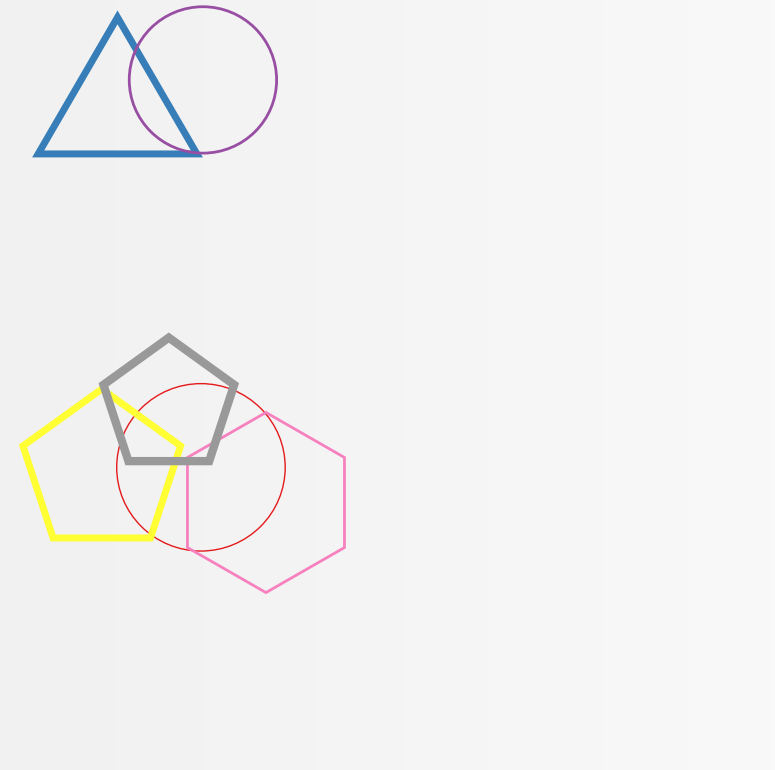[{"shape": "circle", "thickness": 0.5, "radius": 0.54, "center": [0.259, 0.393]}, {"shape": "triangle", "thickness": 2.5, "radius": 0.59, "center": [0.152, 0.859]}, {"shape": "circle", "thickness": 1, "radius": 0.48, "center": [0.262, 0.896]}, {"shape": "pentagon", "thickness": 2.5, "radius": 0.53, "center": [0.131, 0.388]}, {"shape": "hexagon", "thickness": 1, "radius": 0.58, "center": [0.343, 0.347]}, {"shape": "pentagon", "thickness": 3, "radius": 0.44, "center": [0.218, 0.473]}]